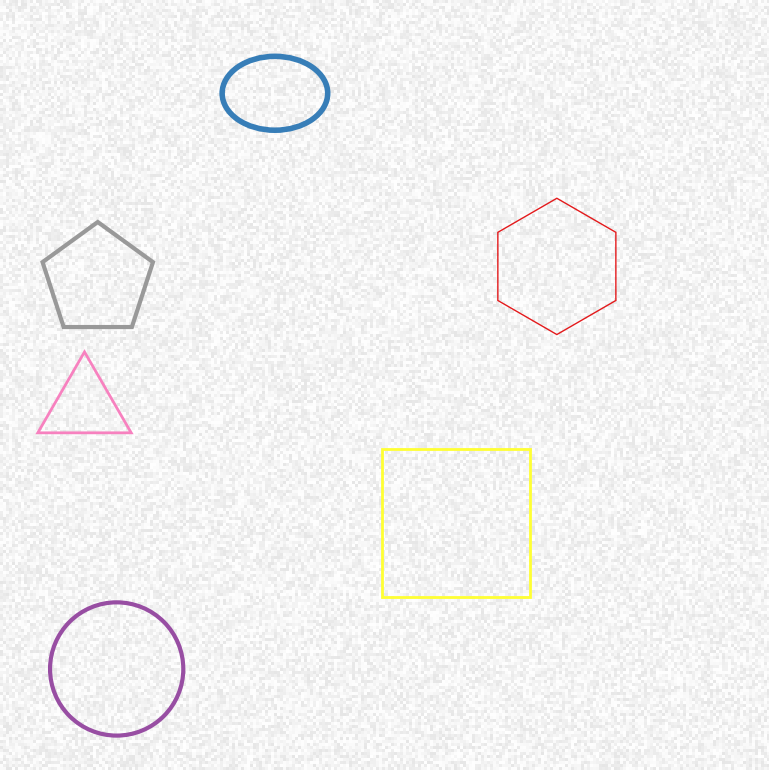[{"shape": "hexagon", "thickness": 0.5, "radius": 0.44, "center": [0.723, 0.654]}, {"shape": "oval", "thickness": 2, "radius": 0.34, "center": [0.357, 0.879]}, {"shape": "circle", "thickness": 1.5, "radius": 0.43, "center": [0.152, 0.131]}, {"shape": "square", "thickness": 1, "radius": 0.48, "center": [0.592, 0.321]}, {"shape": "triangle", "thickness": 1, "radius": 0.35, "center": [0.11, 0.473]}, {"shape": "pentagon", "thickness": 1.5, "radius": 0.38, "center": [0.127, 0.636]}]